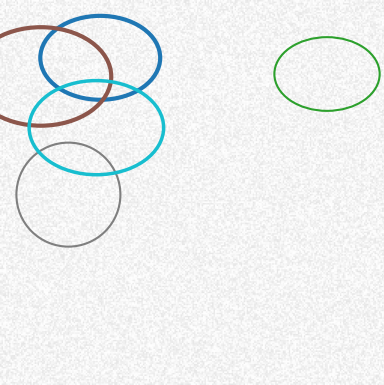[{"shape": "oval", "thickness": 3, "radius": 0.78, "center": [0.26, 0.85]}, {"shape": "oval", "thickness": 1.5, "radius": 0.68, "center": [0.849, 0.808]}, {"shape": "oval", "thickness": 3, "radius": 0.91, "center": [0.106, 0.801]}, {"shape": "circle", "thickness": 1.5, "radius": 0.68, "center": [0.178, 0.494]}, {"shape": "oval", "thickness": 2.5, "radius": 0.87, "center": [0.25, 0.668]}]